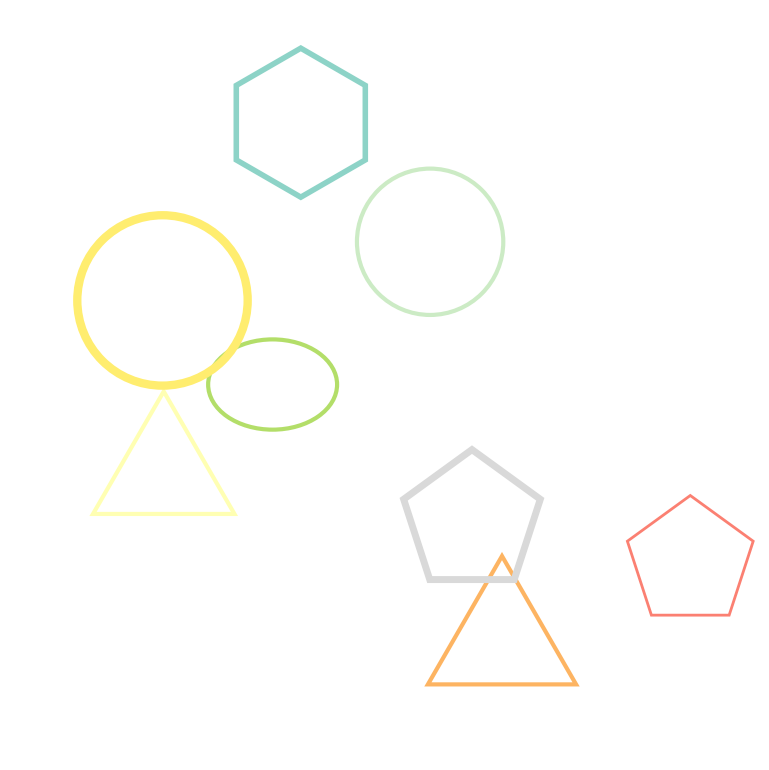[{"shape": "hexagon", "thickness": 2, "radius": 0.48, "center": [0.391, 0.841]}, {"shape": "triangle", "thickness": 1.5, "radius": 0.53, "center": [0.213, 0.386]}, {"shape": "pentagon", "thickness": 1, "radius": 0.43, "center": [0.896, 0.271]}, {"shape": "triangle", "thickness": 1.5, "radius": 0.56, "center": [0.652, 0.167]}, {"shape": "oval", "thickness": 1.5, "radius": 0.42, "center": [0.354, 0.501]}, {"shape": "pentagon", "thickness": 2.5, "radius": 0.47, "center": [0.613, 0.323]}, {"shape": "circle", "thickness": 1.5, "radius": 0.48, "center": [0.559, 0.686]}, {"shape": "circle", "thickness": 3, "radius": 0.55, "center": [0.211, 0.61]}]